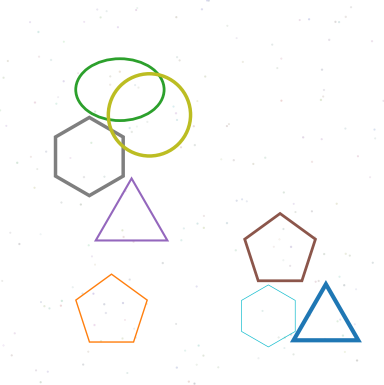[{"shape": "triangle", "thickness": 3, "radius": 0.49, "center": [0.847, 0.165]}, {"shape": "pentagon", "thickness": 1, "radius": 0.49, "center": [0.29, 0.19]}, {"shape": "oval", "thickness": 2, "radius": 0.57, "center": [0.311, 0.767]}, {"shape": "triangle", "thickness": 1.5, "radius": 0.54, "center": [0.342, 0.429]}, {"shape": "pentagon", "thickness": 2, "radius": 0.48, "center": [0.727, 0.349]}, {"shape": "hexagon", "thickness": 2.5, "radius": 0.51, "center": [0.232, 0.593]}, {"shape": "circle", "thickness": 2.5, "radius": 0.53, "center": [0.388, 0.702]}, {"shape": "hexagon", "thickness": 0.5, "radius": 0.4, "center": [0.697, 0.179]}]